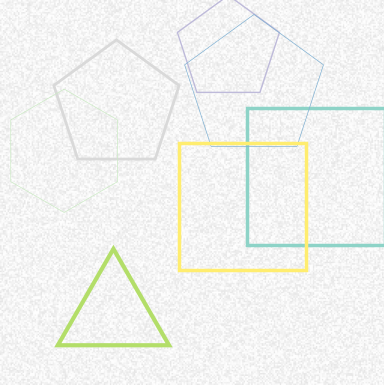[{"shape": "square", "thickness": 2.5, "radius": 0.89, "center": [0.821, 0.542]}, {"shape": "pentagon", "thickness": 1, "radius": 0.7, "center": [0.593, 0.873]}, {"shape": "pentagon", "thickness": 0.5, "radius": 0.95, "center": [0.66, 0.773]}, {"shape": "triangle", "thickness": 3, "radius": 0.83, "center": [0.295, 0.187]}, {"shape": "pentagon", "thickness": 2, "radius": 0.86, "center": [0.303, 0.725]}, {"shape": "hexagon", "thickness": 0.5, "radius": 0.8, "center": [0.167, 0.608]}, {"shape": "square", "thickness": 2.5, "radius": 0.82, "center": [0.631, 0.465]}]